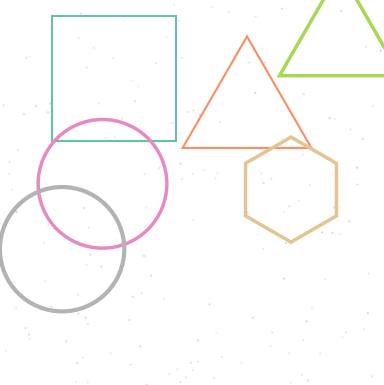[{"shape": "square", "thickness": 1.5, "radius": 0.81, "center": [0.296, 0.796]}, {"shape": "triangle", "thickness": 1.5, "radius": 0.97, "center": [0.642, 0.712]}, {"shape": "circle", "thickness": 2.5, "radius": 0.84, "center": [0.266, 0.523]}, {"shape": "triangle", "thickness": 2.5, "radius": 0.91, "center": [0.883, 0.894]}, {"shape": "hexagon", "thickness": 2.5, "radius": 0.68, "center": [0.756, 0.508]}, {"shape": "circle", "thickness": 3, "radius": 0.81, "center": [0.161, 0.353]}]